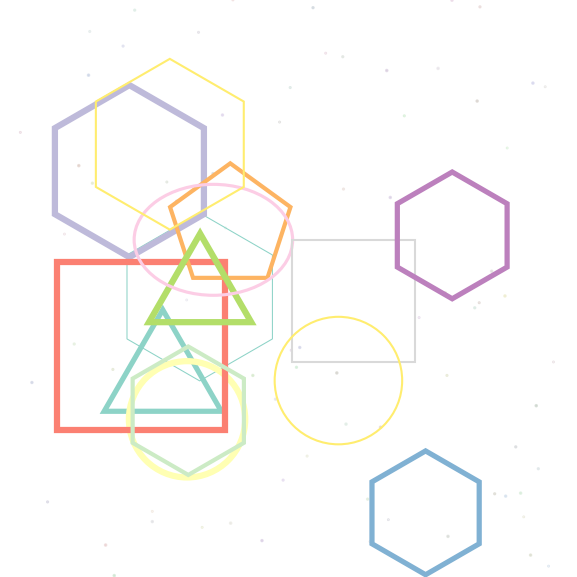[{"shape": "hexagon", "thickness": 0.5, "radius": 0.73, "center": [0.346, 0.485]}, {"shape": "triangle", "thickness": 2.5, "radius": 0.59, "center": [0.282, 0.346]}, {"shape": "circle", "thickness": 3, "radius": 0.5, "center": [0.324, 0.273]}, {"shape": "hexagon", "thickness": 3, "radius": 0.74, "center": [0.224, 0.703]}, {"shape": "square", "thickness": 3, "radius": 0.73, "center": [0.244, 0.4]}, {"shape": "hexagon", "thickness": 2.5, "radius": 0.54, "center": [0.737, 0.111]}, {"shape": "pentagon", "thickness": 2, "radius": 0.55, "center": [0.399, 0.607]}, {"shape": "triangle", "thickness": 3, "radius": 0.51, "center": [0.347, 0.492]}, {"shape": "oval", "thickness": 1.5, "radius": 0.69, "center": [0.37, 0.584]}, {"shape": "square", "thickness": 1, "radius": 0.53, "center": [0.613, 0.478]}, {"shape": "hexagon", "thickness": 2.5, "radius": 0.55, "center": [0.783, 0.592]}, {"shape": "hexagon", "thickness": 2, "radius": 0.56, "center": [0.326, 0.288]}, {"shape": "circle", "thickness": 1, "radius": 0.55, "center": [0.586, 0.34]}, {"shape": "hexagon", "thickness": 1, "radius": 0.74, "center": [0.294, 0.749]}]